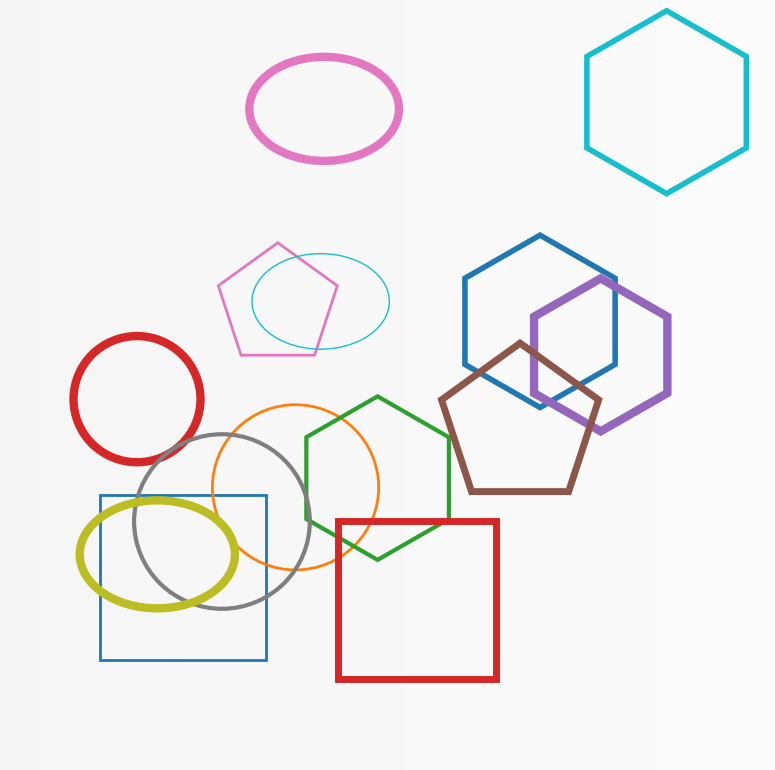[{"shape": "hexagon", "thickness": 2, "radius": 0.56, "center": [0.697, 0.583]}, {"shape": "square", "thickness": 1, "radius": 0.53, "center": [0.236, 0.25]}, {"shape": "circle", "thickness": 1, "radius": 0.54, "center": [0.381, 0.367]}, {"shape": "hexagon", "thickness": 1.5, "radius": 0.53, "center": [0.487, 0.379]}, {"shape": "circle", "thickness": 3, "radius": 0.41, "center": [0.177, 0.482]}, {"shape": "square", "thickness": 2.5, "radius": 0.51, "center": [0.538, 0.221]}, {"shape": "hexagon", "thickness": 3, "radius": 0.5, "center": [0.775, 0.539]}, {"shape": "pentagon", "thickness": 2.5, "radius": 0.53, "center": [0.671, 0.448]}, {"shape": "pentagon", "thickness": 1, "radius": 0.4, "center": [0.358, 0.604]}, {"shape": "oval", "thickness": 3, "radius": 0.48, "center": [0.418, 0.859]}, {"shape": "circle", "thickness": 1.5, "radius": 0.57, "center": [0.286, 0.323]}, {"shape": "oval", "thickness": 3, "radius": 0.5, "center": [0.203, 0.28]}, {"shape": "hexagon", "thickness": 2, "radius": 0.59, "center": [0.86, 0.867]}, {"shape": "oval", "thickness": 0.5, "radius": 0.44, "center": [0.414, 0.609]}]